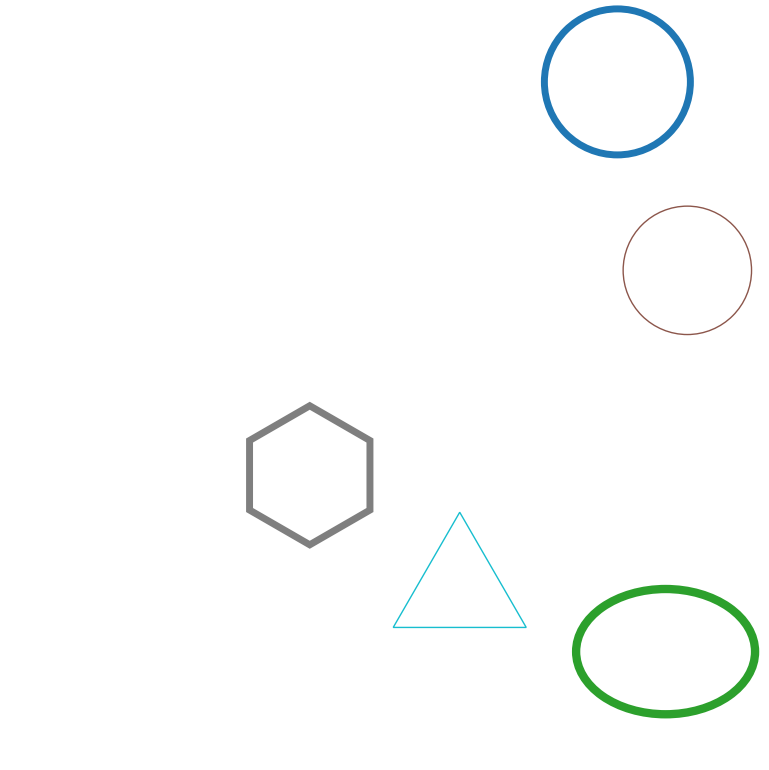[{"shape": "circle", "thickness": 2.5, "radius": 0.47, "center": [0.802, 0.894]}, {"shape": "oval", "thickness": 3, "radius": 0.58, "center": [0.864, 0.154]}, {"shape": "circle", "thickness": 0.5, "radius": 0.42, "center": [0.893, 0.649]}, {"shape": "hexagon", "thickness": 2.5, "radius": 0.45, "center": [0.402, 0.383]}, {"shape": "triangle", "thickness": 0.5, "radius": 0.5, "center": [0.597, 0.235]}]